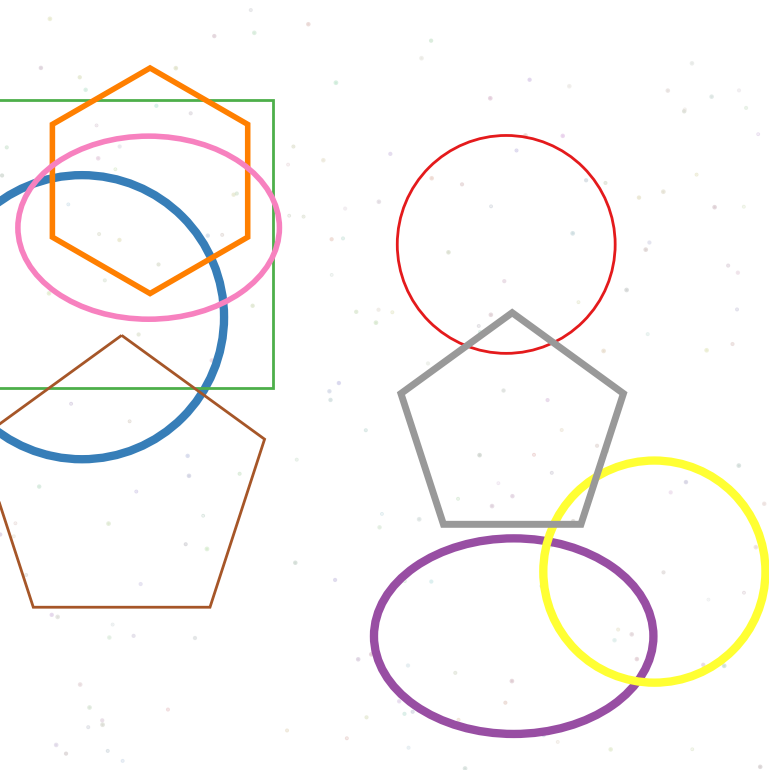[{"shape": "circle", "thickness": 1, "radius": 0.71, "center": [0.657, 0.683]}, {"shape": "circle", "thickness": 3, "radius": 0.92, "center": [0.107, 0.588]}, {"shape": "square", "thickness": 1, "radius": 0.93, "center": [0.168, 0.683]}, {"shape": "oval", "thickness": 3, "radius": 0.91, "center": [0.667, 0.174]}, {"shape": "hexagon", "thickness": 2, "radius": 0.73, "center": [0.195, 0.765]}, {"shape": "circle", "thickness": 3, "radius": 0.72, "center": [0.85, 0.258]}, {"shape": "pentagon", "thickness": 1, "radius": 0.98, "center": [0.158, 0.369]}, {"shape": "oval", "thickness": 2, "radius": 0.85, "center": [0.193, 0.704]}, {"shape": "pentagon", "thickness": 2.5, "radius": 0.76, "center": [0.665, 0.442]}]